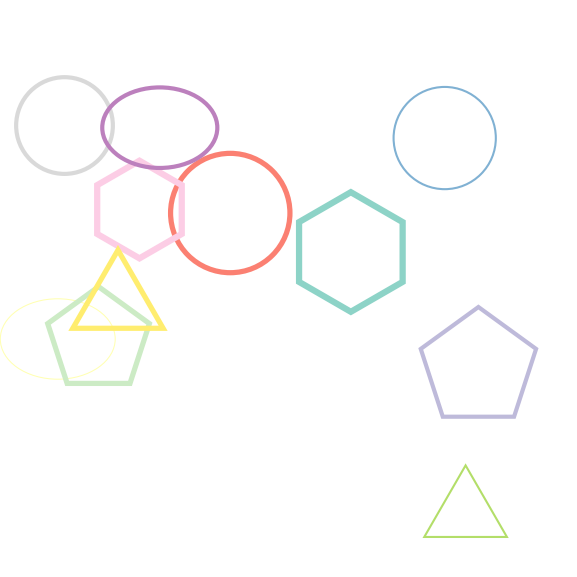[{"shape": "hexagon", "thickness": 3, "radius": 0.52, "center": [0.608, 0.563]}, {"shape": "oval", "thickness": 0.5, "radius": 0.5, "center": [0.1, 0.412]}, {"shape": "pentagon", "thickness": 2, "radius": 0.52, "center": [0.828, 0.363]}, {"shape": "circle", "thickness": 2.5, "radius": 0.52, "center": [0.399, 0.63]}, {"shape": "circle", "thickness": 1, "radius": 0.44, "center": [0.77, 0.76]}, {"shape": "triangle", "thickness": 1, "radius": 0.41, "center": [0.806, 0.111]}, {"shape": "hexagon", "thickness": 3, "radius": 0.42, "center": [0.242, 0.636]}, {"shape": "circle", "thickness": 2, "radius": 0.42, "center": [0.112, 0.782]}, {"shape": "oval", "thickness": 2, "radius": 0.5, "center": [0.277, 0.778]}, {"shape": "pentagon", "thickness": 2.5, "radius": 0.46, "center": [0.171, 0.41]}, {"shape": "triangle", "thickness": 2.5, "radius": 0.45, "center": [0.204, 0.476]}]